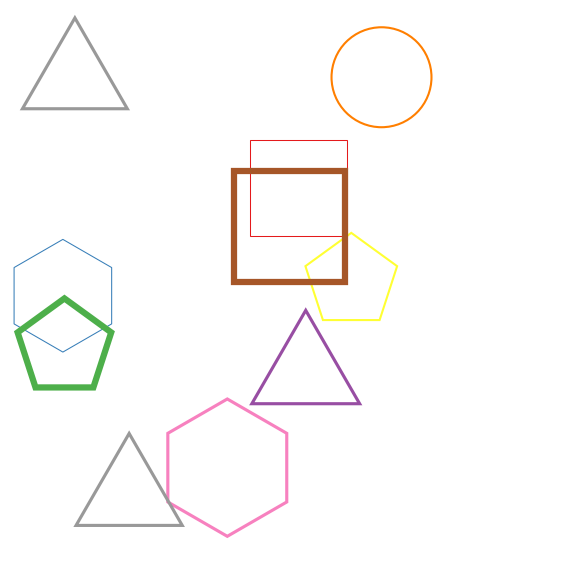[{"shape": "square", "thickness": 0.5, "radius": 0.42, "center": [0.517, 0.674]}, {"shape": "hexagon", "thickness": 0.5, "radius": 0.49, "center": [0.109, 0.487]}, {"shape": "pentagon", "thickness": 3, "radius": 0.43, "center": [0.112, 0.397]}, {"shape": "triangle", "thickness": 1.5, "radius": 0.54, "center": [0.529, 0.354]}, {"shape": "circle", "thickness": 1, "radius": 0.43, "center": [0.661, 0.865]}, {"shape": "pentagon", "thickness": 1, "radius": 0.42, "center": [0.608, 0.512]}, {"shape": "square", "thickness": 3, "radius": 0.48, "center": [0.502, 0.607]}, {"shape": "hexagon", "thickness": 1.5, "radius": 0.59, "center": [0.394, 0.189]}, {"shape": "triangle", "thickness": 1.5, "radius": 0.53, "center": [0.224, 0.142]}, {"shape": "triangle", "thickness": 1.5, "radius": 0.52, "center": [0.13, 0.863]}]